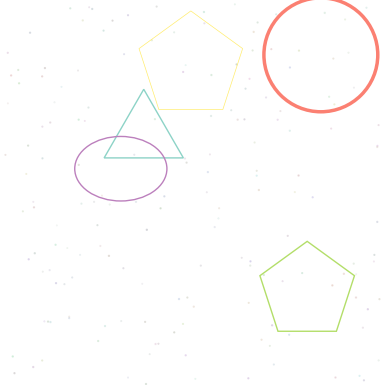[{"shape": "triangle", "thickness": 1, "radius": 0.59, "center": [0.373, 0.649]}, {"shape": "circle", "thickness": 2.5, "radius": 0.74, "center": [0.833, 0.858]}, {"shape": "pentagon", "thickness": 1, "radius": 0.65, "center": [0.798, 0.244]}, {"shape": "oval", "thickness": 1, "radius": 0.6, "center": [0.314, 0.562]}, {"shape": "pentagon", "thickness": 0.5, "radius": 0.71, "center": [0.496, 0.83]}]